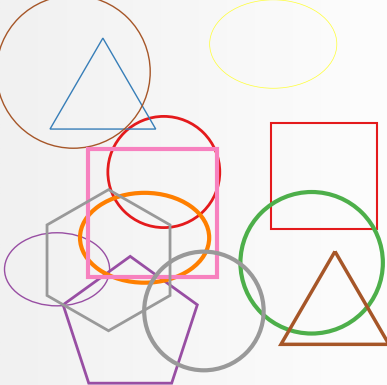[{"shape": "square", "thickness": 1.5, "radius": 0.69, "center": [0.836, 0.543]}, {"shape": "circle", "thickness": 2, "radius": 0.72, "center": [0.423, 0.553]}, {"shape": "triangle", "thickness": 1, "radius": 0.79, "center": [0.265, 0.744]}, {"shape": "circle", "thickness": 3, "radius": 0.92, "center": [0.804, 0.317]}, {"shape": "pentagon", "thickness": 2, "radius": 0.91, "center": [0.336, 0.152]}, {"shape": "oval", "thickness": 1, "radius": 0.68, "center": [0.147, 0.301]}, {"shape": "oval", "thickness": 3, "radius": 0.83, "center": [0.373, 0.382]}, {"shape": "oval", "thickness": 0.5, "radius": 0.82, "center": [0.705, 0.886]}, {"shape": "triangle", "thickness": 2.5, "radius": 0.8, "center": [0.864, 0.186]}, {"shape": "circle", "thickness": 1, "radius": 0.99, "center": [0.189, 0.813]}, {"shape": "square", "thickness": 3, "radius": 0.83, "center": [0.394, 0.448]}, {"shape": "circle", "thickness": 3, "radius": 0.77, "center": [0.526, 0.192]}, {"shape": "hexagon", "thickness": 2, "radius": 0.92, "center": [0.28, 0.324]}]